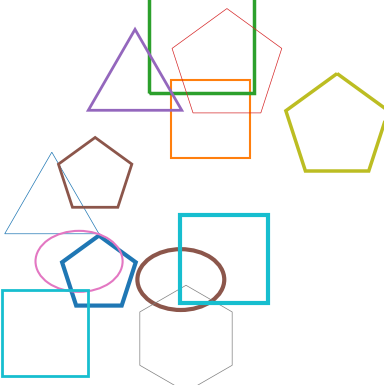[{"shape": "triangle", "thickness": 0.5, "radius": 0.71, "center": [0.135, 0.463]}, {"shape": "pentagon", "thickness": 3, "radius": 0.5, "center": [0.257, 0.288]}, {"shape": "square", "thickness": 1.5, "radius": 0.51, "center": [0.546, 0.691]}, {"shape": "square", "thickness": 2.5, "radius": 0.68, "center": [0.524, 0.895]}, {"shape": "pentagon", "thickness": 0.5, "radius": 0.75, "center": [0.589, 0.828]}, {"shape": "triangle", "thickness": 2, "radius": 0.7, "center": [0.351, 0.784]}, {"shape": "pentagon", "thickness": 2, "radius": 0.5, "center": [0.247, 0.543]}, {"shape": "oval", "thickness": 3, "radius": 0.56, "center": [0.47, 0.274]}, {"shape": "oval", "thickness": 1.5, "radius": 0.57, "center": [0.205, 0.321]}, {"shape": "hexagon", "thickness": 0.5, "radius": 0.69, "center": [0.483, 0.121]}, {"shape": "pentagon", "thickness": 2.5, "radius": 0.7, "center": [0.876, 0.669]}, {"shape": "square", "thickness": 2, "radius": 0.56, "center": [0.117, 0.135]}, {"shape": "square", "thickness": 3, "radius": 0.57, "center": [0.582, 0.327]}]